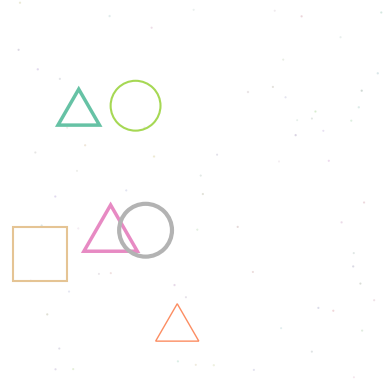[{"shape": "triangle", "thickness": 2.5, "radius": 0.31, "center": [0.204, 0.706]}, {"shape": "triangle", "thickness": 1, "radius": 0.32, "center": [0.46, 0.146]}, {"shape": "triangle", "thickness": 2.5, "radius": 0.4, "center": [0.287, 0.387]}, {"shape": "circle", "thickness": 1.5, "radius": 0.32, "center": [0.352, 0.725]}, {"shape": "square", "thickness": 1.5, "radius": 0.35, "center": [0.104, 0.341]}, {"shape": "circle", "thickness": 3, "radius": 0.34, "center": [0.378, 0.402]}]